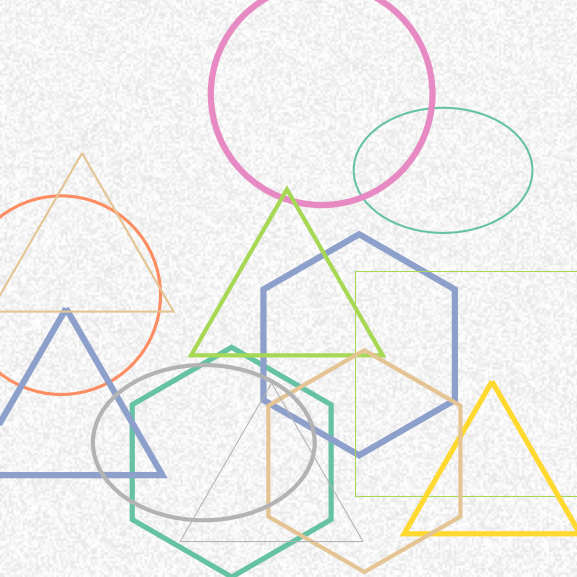[{"shape": "hexagon", "thickness": 2.5, "radius": 0.99, "center": [0.401, 0.199]}, {"shape": "oval", "thickness": 1, "radius": 0.77, "center": [0.767, 0.704]}, {"shape": "circle", "thickness": 1.5, "radius": 0.86, "center": [0.106, 0.488]}, {"shape": "hexagon", "thickness": 3, "radius": 0.96, "center": [0.622, 0.402]}, {"shape": "triangle", "thickness": 3, "radius": 0.96, "center": [0.114, 0.273]}, {"shape": "circle", "thickness": 3, "radius": 0.96, "center": [0.557, 0.836]}, {"shape": "square", "thickness": 0.5, "radius": 0.97, "center": [0.809, 0.334]}, {"shape": "triangle", "thickness": 2, "radius": 0.96, "center": [0.497, 0.48]}, {"shape": "triangle", "thickness": 2.5, "radius": 0.88, "center": [0.852, 0.163]}, {"shape": "hexagon", "thickness": 2, "radius": 0.96, "center": [0.631, 0.201]}, {"shape": "triangle", "thickness": 1, "radius": 0.91, "center": [0.142, 0.551]}, {"shape": "triangle", "thickness": 0.5, "radius": 0.91, "center": [0.47, 0.153]}, {"shape": "oval", "thickness": 2, "radius": 0.96, "center": [0.353, 0.233]}]